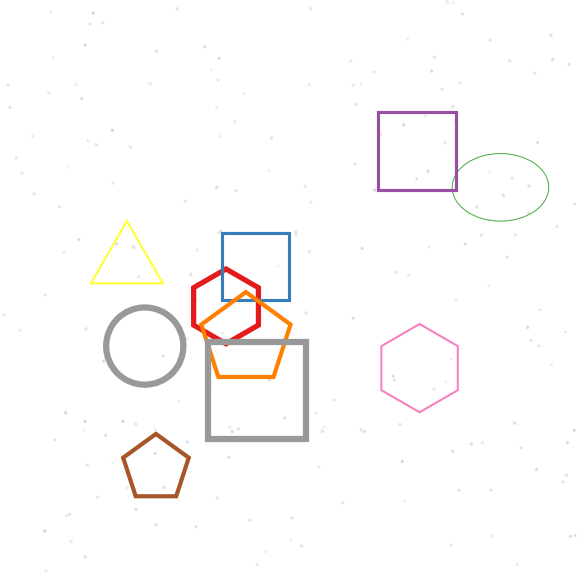[{"shape": "hexagon", "thickness": 2.5, "radius": 0.32, "center": [0.391, 0.469]}, {"shape": "square", "thickness": 1.5, "radius": 0.29, "center": [0.442, 0.538]}, {"shape": "oval", "thickness": 0.5, "radius": 0.42, "center": [0.867, 0.675]}, {"shape": "square", "thickness": 1.5, "radius": 0.34, "center": [0.722, 0.738]}, {"shape": "pentagon", "thickness": 2, "radius": 0.41, "center": [0.426, 0.412]}, {"shape": "triangle", "thickness": 1, "radius": 0.36, "center": [0.22, 0.544]}, {"shape": "pentagon", "thickness": 2, "radius": 0.3, "center": [0.27, 0.188]}, {"shape": "hexagon", "thickness": 1, "radius": 0.38, "center": [0.727, 0.362]}, {"shape": "square", "thickness": 3, "radius": 0.42, "center": [0.445, 0.323]}, {"shape": "circle", "thickness": 3, "radius": 0.33, "center": [0.251, 0.4]}]